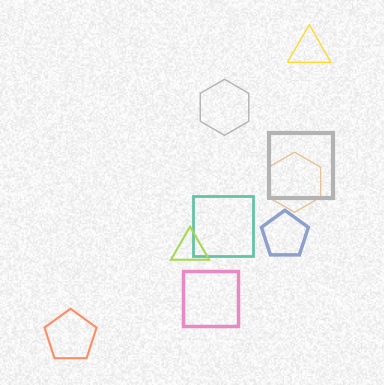[{"shape": "square", "thickness": 2, "radius": 0.39, "center": [0.58, 0.414]}, {"shape": "pentagon", "thickness": 1.5, "radius": 0.36, "center": [0.183, 0.127]}, {"shape": "pentagon", "thickness": 2.5, "radius": 0.32, "center": [0.74, 0.39]}, {"shape": "square", "thickness": 2.5, "radius": 0.36, "center": [0.547, 0.224]}, {"shape": "triangle", "thickness": 1.5, "radius": 0.29, "center": [0.494, 0.354]}, {"shape": "triangle", "thickness": 1, "radius": 0.33, "center": [0.803, 0.871]}, {"shape": "hexagon", "thickness": 1, "radius": 0.39, "center": [0.765, 0.527]}, {"shape": "hexagon", "thickness": 1, "radius": 0.36, "center": [0.583, 0.721]}, {"shape": "square", "thickness": 3, "radius": 0.42, "center": [0.781, 0.57]}]